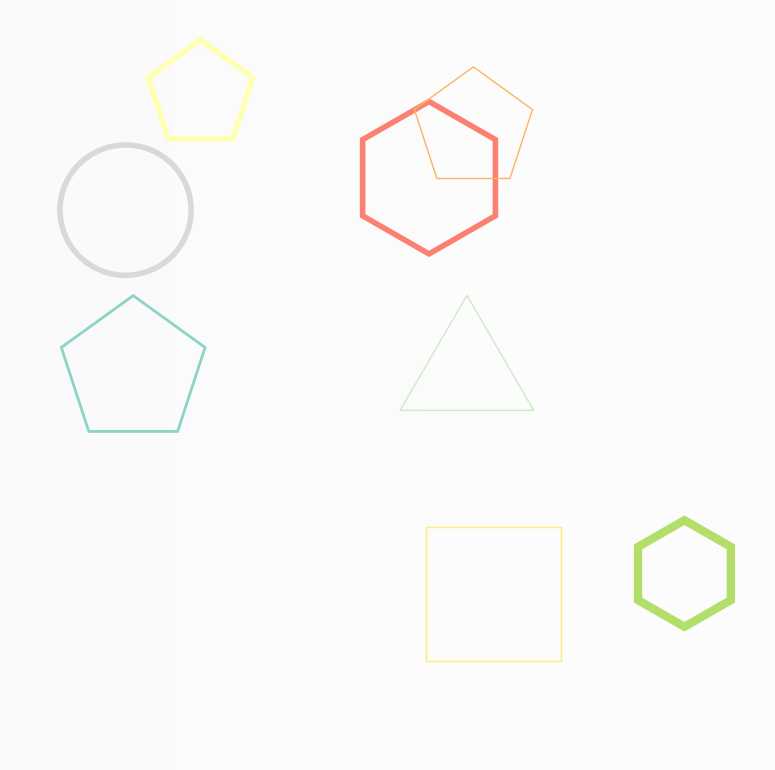[{"shape": "pentagon", "thickness": 1, "radius": 0.49, "center": [0.172, 0.519]}, {"shape": "pentagon", "thickness": 2, "radius": 0.36, "center": [0.259, 0.877]}, {"shape": "hexagon", "thickness": 2, "radius": 0.49, "center": [0.554, 0.769]}, {"shape": "pentagon", "thickness": 0.5, "radius": 0.4, "center": [0.611, 0.833]}, {"shape": "hexagon", "thickness": 3, "radius": 0.35, "center": [0.883, 0.255]}, {"shape": "circle", "thickness": 2, "radius": 0.42, "center": [0.162, 0.727]}, {"shape": "triangle", "thickness": 0.5, "radius": 0.5, "center": [0.602, 0.517]}, {"shape": "square", "thickness": 0.5, "radius": 0.43, "center": [0.637, 0.228]}]